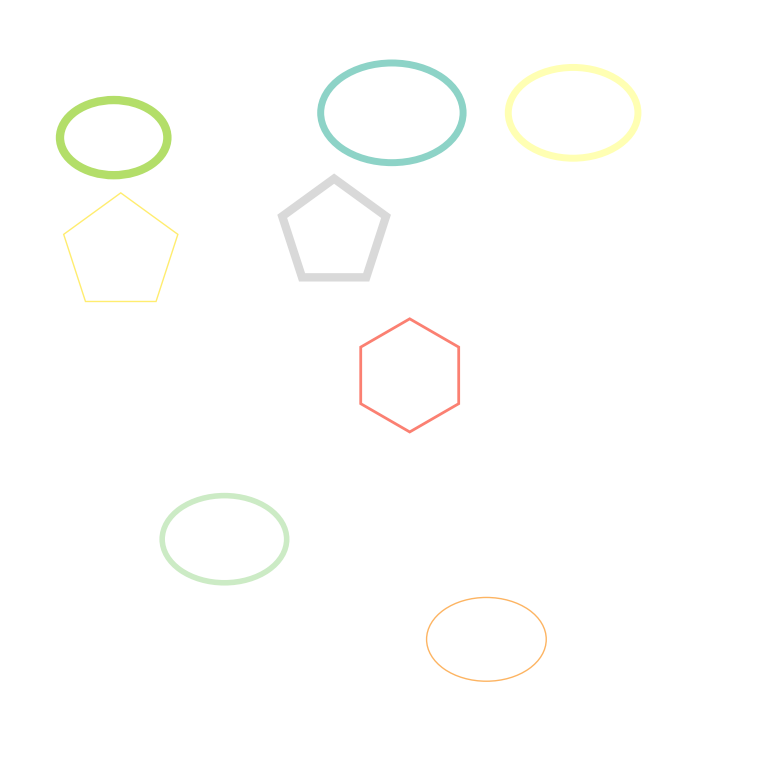[{"shape": "oval", "thickness": 2.5, "radius": 0.46, "center": [0.509, 0.853]}, {"shape": "oval", "thickness": 2.5, "radius": 0.42, "center": [0.744, 0.853]}, {"shape": "hexagon", "thickness": 1, "radius": 0.37, "center": [0.532, 0.512]}, {"shape": "oval", "thickness": 0.5, "radius": 0.39, "center": [0.632, 0.17]}, {"shape": "oval", "thickness": 3, "radius": 0.35, "center": [0.148, 0.821]}, {"shape": "pentagon", "thickness": 3, "radius": 0.35, "center": [0.434, 0.697]}, {"shape": "oval", "thickness": 2, "radius": 0.4, "center": [0.291, 0.3]}, {"shape": "pentagon", "thickness": 0.5, "radius": 0.39, "center": [0.157, 0.672]}]